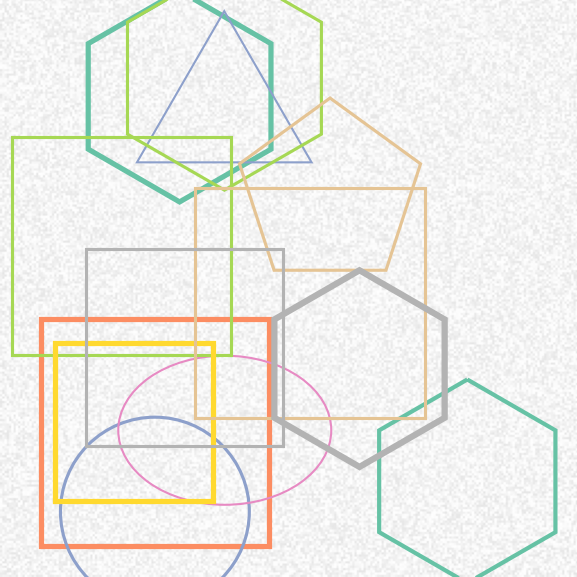[{"shape": "hexagon", "thickness": 2.5, "radius": 0.91, "center": [0.311, 0.832]}, {"shape": "hexagon", "thickness": 2, "radius": 0.88, "center": [0.809, 0.166]}, {"shape": "square", "thickness": 2.5, "radius": 0.99, "center": [0.269, 0.25]}, {"shape": "triangle", "thickness": 1, "radius": 0.87, "center": [0.388, 0.805]}, {"shape": "circle", "thickness": 1.5, "radius": 0.82, "center": [0.268, 0.113]}, {"shape": "oval", "thickness": 1, "radius": 0.92, "center": [0.389, 0.254]}, {"shape": "square", "thickness": 1.5, "radius": 0.95, "center": [0.21, 0.573]}, {"shape": "hexagon", "thickness": 1.5, "radius": 0.97, "center": [0.389, 0.864]}, {"shape": "square", "thickness": 2.5, "radius": 0.68, "center": [0.232, 0.269]}, {"shape": "pentagon", "thickness": 1.5, "radius": 0.82, "center": [0.571, 0.665]}, {"shape": "square", "thickness": 1.5, "radius": 1.0, "center": [0.537, 0.474]}, {"shape": "square", "thickness": 1.5, "radius": 0.85, "center": [0.32, 0.397]}, {"shape": "hexagon", "thickness": 3, "radius": 0.85, "center": [0.623, 0.361]}]